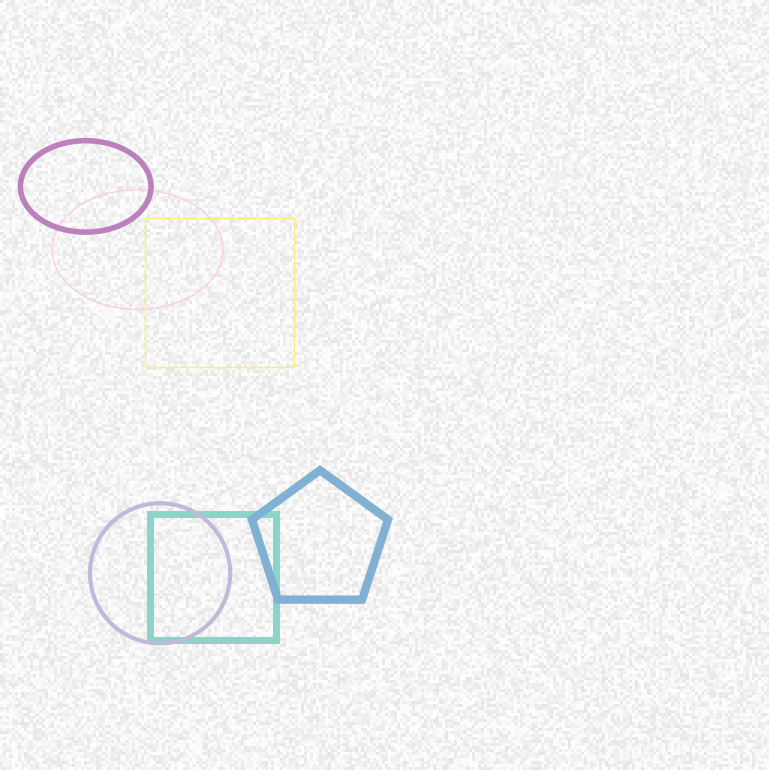[{"shape": "square", "thickness": 2.5, "radius": 0.41, "center": [0.277, 0.251]}, {"shape": "circle", "thickness": 1.5, "radius": 0.46, "center": [0.208, 0.255]}, {"shape": "pentagon", "thickness": 3, "radius": 0.46, "center": [0.416, 0.296]}, {"shape": "oval", "thickness": 0.5, "radius": 0.55, "center": [0.179, 0.676]}, {"shape": "oval", "thickness": 2, "radius": 0.42, "center": [0.111, 0.758]}, {"shape": "square", "thickness": 0.5, "radius": 0.48, "center": [0.285, 0.62]}]